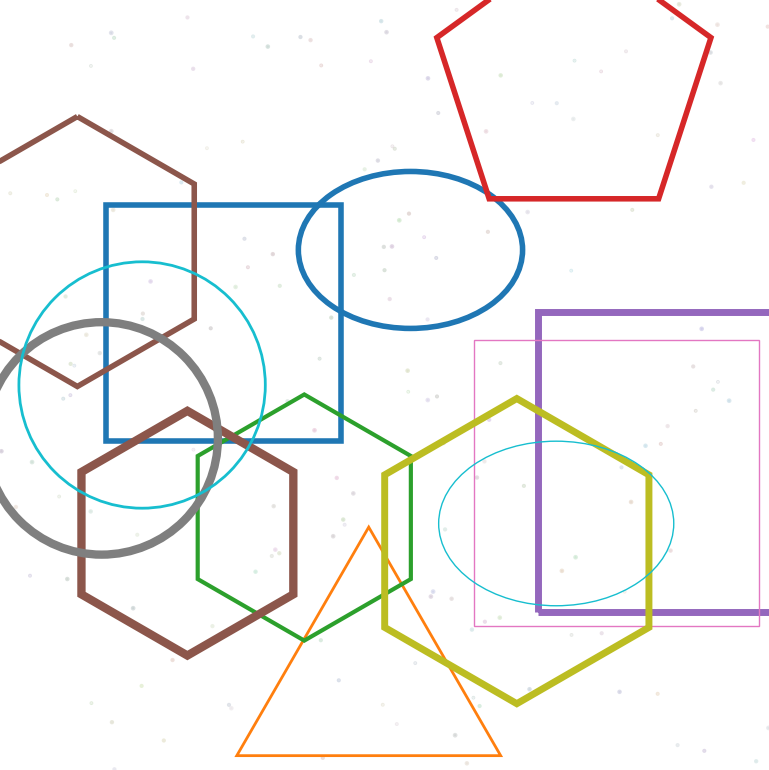[{"shape": "square", "thickness": 2, "radius": 0.77, "center": [0.29, 0.58]}, {"shape": "oval", "thickness": 2, "radius": 0.73, "center": [0.533, 0.675]}, {"shape": "triangle", "thickness": 1, "radius": 0.99, "center": [0.479, 0.118]}, {"shape": "hexagon", "thickness": 1.5, "radius": 0.8, "center": [0.395, 0.328]}, {"shape": "pentagon", "thickness": 2, "radius": 0.94, "center": [0.745, 0.893]}, {"shape": "square", "thickness": 2.5, "radius": 0.97, "center": [0.893, 0.401]}, {"shape": "hexagon", "thickness": 2, "radius": 0.88, "center": [0.1, 0.673]}, {"shape": "hexagon", "thickness": 3, "radius": 0.79, "center": [0.243, 0.308]}, {"shape": "square", "thickness": 0.5, "radius": 0.93, "center": [0.801, 0.373]}, {"shape": "circle", "thickness": 3, "radius": 0.75, "center": [0.132, 0.431]}, {"shape": "hexagon", "thickness": 2.5, "radius": 0.99, "center": [0.671, 0.284]}, {"shape": "circle", "thickness": 1, "radius": 0.8, "center": [0.185, 0.5]}, {"shape": "oval", "thickness": 0.5, "radius": 0.76, "center": [0.722, 0.32]}]